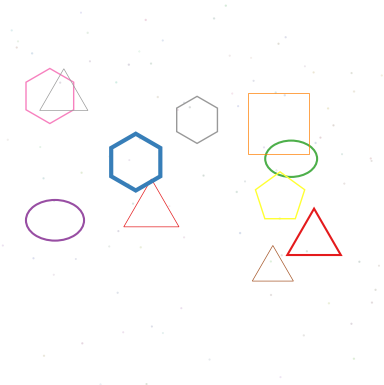[{"shape": "triangle", "thickness": 1.5, "radius": 0.4, "center": [0.816, 0.378]}, {"shape": "triangle", "thickness": 0.5, "radius": 0.41, "center": [0.393, 0.452]}, {"shape": "hexagon", "thickness": 3, "radius": 0.37, "center": [0.353, 0.579]}, {"shape": "oval", "thickness": 1.5, "radius": 0.34, "center": [0.756, 0.588]}, {"shape": "oval", "thickness": 1.5, "radius": 0.38, "center": [0.143, 0.428]}, {"shape": "square", "thickness": 0.5, "radius": 0.4, "center": [0.723, 0.679]}, {"shape": "pentagon", "thickness": 1, "radius": 0.34, "center": [0.727, 0.486]}, {"shape": "triangle", "thickness": 0.5, "radius": 0.31, "center": [0.709, 0.301]}, {"shape": "hexagon", "thickness": 1, "radius": 0.36, "center": [0.129, 0.751]}, {"shape": "triangle", "thickness": 0.5, "radius": 0.36, "center": [0.166, 0.749]}, {"shape": "hexagon", "thickness": 1, "radius": 0.31, "center": [0.512, 0.689]}]